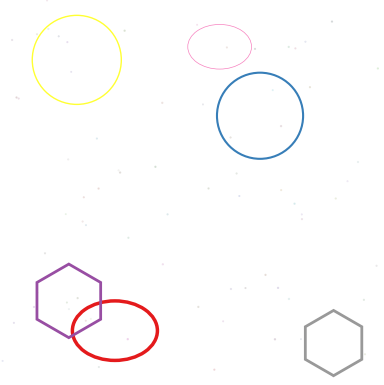[{"shape": "oval", "thickness": 2.5, "radius": 0.55, "center": [0.298, 0.141]}, {"shape": "circle", "thickness": 1.5, "radius": 0.56, "center": [0.675, 0.699]}, {"shape": "hexagon", "thickness": 2, "radius": 0.48, "center": [0.179, 0.219]}, {"shape": "circle", "thickness": 1, "radius": 0.58, "center": [0.199, 0.845]}, {"shape": "oval", "thickness": 0.5, "radius": 0.41, "center": [0.571, 0.879]}, {"shape": "hexagon", "thickness": 2, "radius": 0.42, "center": [0.866, 0.109]}]